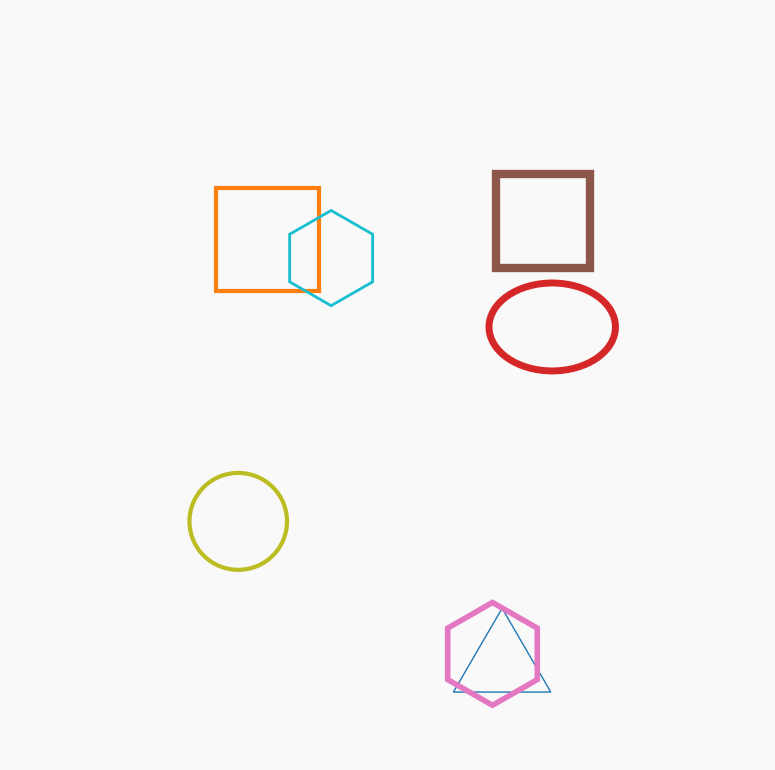[{"shape": "triangle", "thickness": 0.5, "radius": 0.36, "center": [0.648, 0.138]}, {"shape": "square", "thickness": 1.5, "radius": 0.33, "center": [0.345, 0.689]}, {"shape": "oval", "thickness": 2.5, "radius": 0.41, "center": [0.713, 0.575]}, {"shape": "square", "thickness": 3, "radius": 0.3, "center": [0.701, 0.713]}, {"shape": "hexagon", "thickness": 2, "radius": 0.33, "center": [0.635, 0.151]}, {"shape": "circle", "thickness": 1.5, "radius": 0.31, "center": [0.307, 0.323]}, {"shape": "hexagon", "thickness": 1, "radius": 0.31, "center": [0.427, 0.665]}]